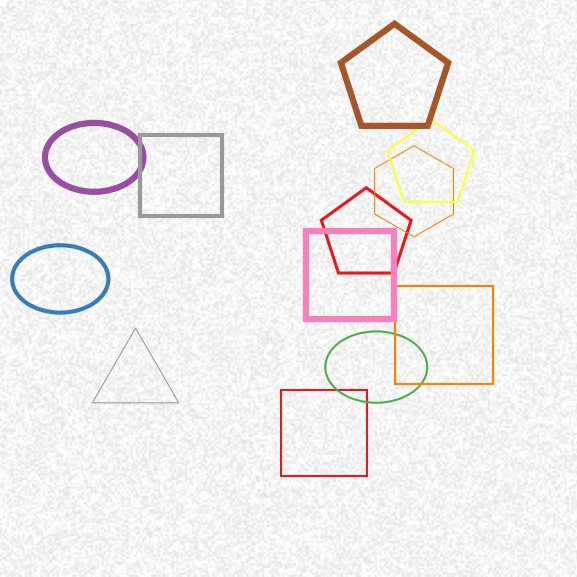[{"shape": "square", "thickness": 1, "radius": 0.37, "center": [0.561, 0.25]}, {"shape": "pentagon", "thickness": 1.5, "radius": 0.41, "center": [0.634, 0.592]}, {"shape": "oval", "thickness": 2, "radius": 0.42, "center": [0.104, 0.516]}, {"shape": "oval", "thickness": 1, "radius": 0.44, "center": [0.652, 0.363]}, {"shape": "oval", "thickness": 3, "radius": 0.43, "center": [0.163, 0.727]}, {"shape": "square", "thickness": 1, "radius": 0.43, "center": [0.768, 0.419]}, {"shape": "hexagon", "thickness": 0.5, "radius": 0.39, "center": [0.717, 0.668]}, {"shape": "pentagon", "thickness": 1, "radius": 0.4, "center": [0.746, 0.714]}, {"shape": "pentagon", "thickness": 3, "radius": 0.49, "center": [0.683, 0.86]}, {"shape": "square", "thickness": 3, "radius": 0.38, "center": [0.606, 0.523]}, {"shape": "square", "thickness": 2, "radius": 0.35, "center": [0.314, 0.695]}, {"shape": "triangle", "thickness": 0.5, "radius": 0.43, "center": [0.235, 0.345]}]